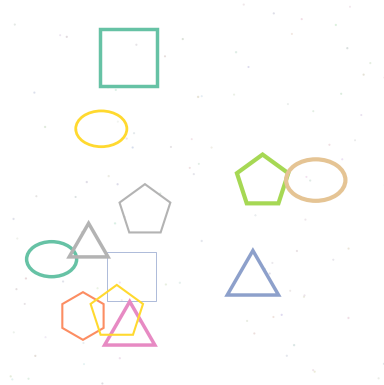[{"shape": "oval", "thickness": 2.5, "radius": 0.32, "center": [0.134, 0.327]}, {"shape": "square", "thickness": 2.5, "radius": 0.37, "center": [0.333, 0.851]}, {"shape": "hexagon", "thickness": 1.5, "radius": 0.31, "center": [0.215, 0.179]}, {"shape": "triangle", "thickness": 2.5, "radius": 0.38, "center": [0.657, 0.272]}, {"shape": "square", "thickness": 0.5, "radius": 0.32, "center": [0.342, 0.281]}, {"shape": "triangle", "thickness": 2.5, "radius": 0.38, "center": [0.337, 0.141]}, {"shape": "pentagon", "thickness": 3, "radius": 0.35, "center": [0.682, 0.529]}, {"shape": "pentagon", "thickness": 1.5, "radius": 0.36, "center": [0.303, 0.188]}, {"shape": "oval", "thickness": 2, "radius": 0.33, "center": [0.263, 0.665]}, {"shape": "oval", "thickness": 3, "radius": 0.39, "center": [0.82, 0.532]}, {"shape": "triangle", "thickness": 2.5, "radius": 0.29, "center": [0.23, 0.362]}, {"shape": "pentagon", "thickness": 1.5, "radius": 0.35, "center": [0.376, 0.452]}]